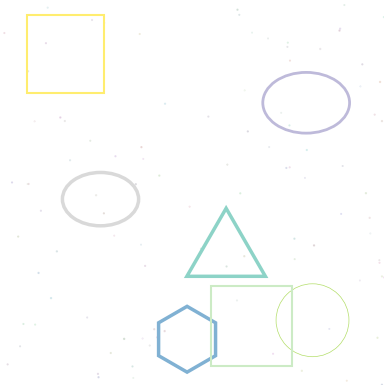[{"shape": "triangle", "thickness": 2.5, "radius": 0.59, "center": [0.587, 0.341]}, {"shape": "oval", "thickness": 2, "radius": 0.56, "center": [0.795, 0.733]}, {"shape": "hexagon", "thickness": 2.5, "radius": 0.43, "center": [0.486, 0.119]}, {"shape": "circle", "thickness": 0.5, "radius": 0.47, "center": [0.812, 0.168]}, {"shape": "oval", "thickness": 2.5, "radius": 0.49, "center": [0.261, 0.483]}, {"shape": "square", "thickness": 1.5, "radius": 0.52, "center": [0.653, 0.154]}, {"shape": "square", "thickness": 1.5, "radius": 0.51, "center": [0.17, 0.86]}]